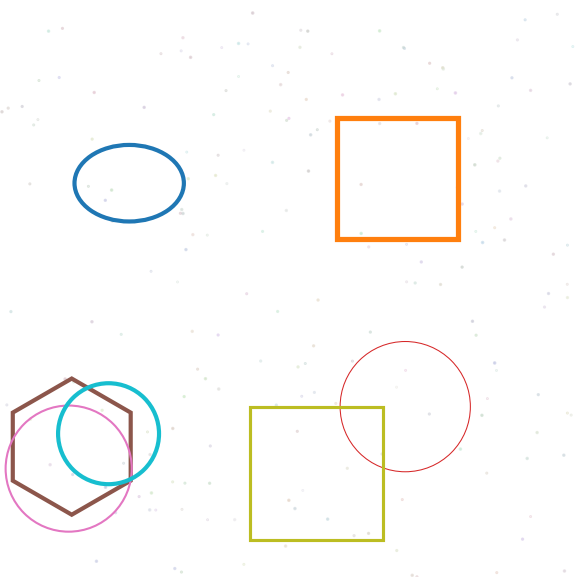[{"shape": "oval", "thickness": 2, "radius": 0.47, "center": [0.224, 0.682]}, {"shape": "square", "thickness": 2.5, "radius": 0.53, "center": [0.689, 0.69]}, {"shape": "circle", "thickness": 0.5, "radius": 0.56, "center": [0.702, 0.295]}, {"shape": "hexagon", "thickness": 2, "radius": 0.59, "center": [0.124, 0.226]}, {"shape": "circle", "thickness": 1, "radius": 0.55, "center": [0.119, 0.188]}, {"shape": "square", "thickness": 1.5, "radius": 0.58, "center": [0.548, 0.179]}, {"shape": "circle", "thickness": 2, "radius": 0.44, "center": [0.188, 0.248]}]